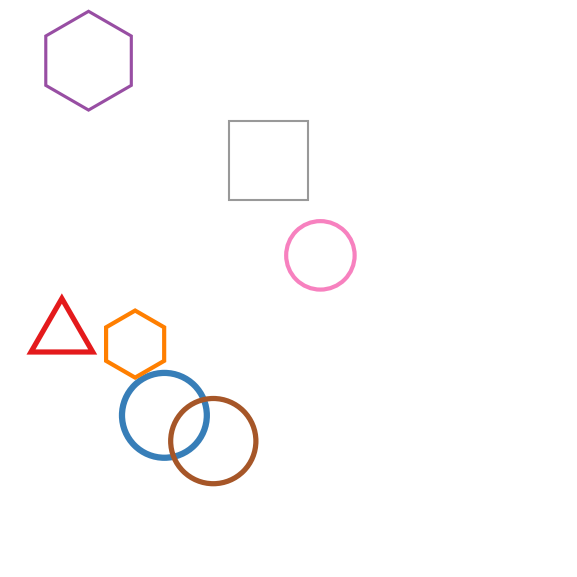[{"shape": "triangle", "thickness": 2.5, "radius": 0.31, "center": [0.107, 0.42]}, {"shape": "circle", "thickness": 3, "radius": 0.37, "center": [0.285, 0.28]}, {"shape": "hexagon", "thickness": 1.5, "radius": 0.43, "center": [0.153, 0.894]}, {"shape": "hexagon", "thickness": 2, "radius": 0.29, "center": [0.234, 0.403]}, {"shape": "circle", "thickness": 2.5, "radius": 0.37, "center": [0.369, 0.235]}, {"shape": "circle", "thickness": 2, "radius": 0.3, "center": [0.555, 0.557]}, {"shape": "square", "thickness": 1, "radius": 0.34, "center": [0.464, 0.721]}]